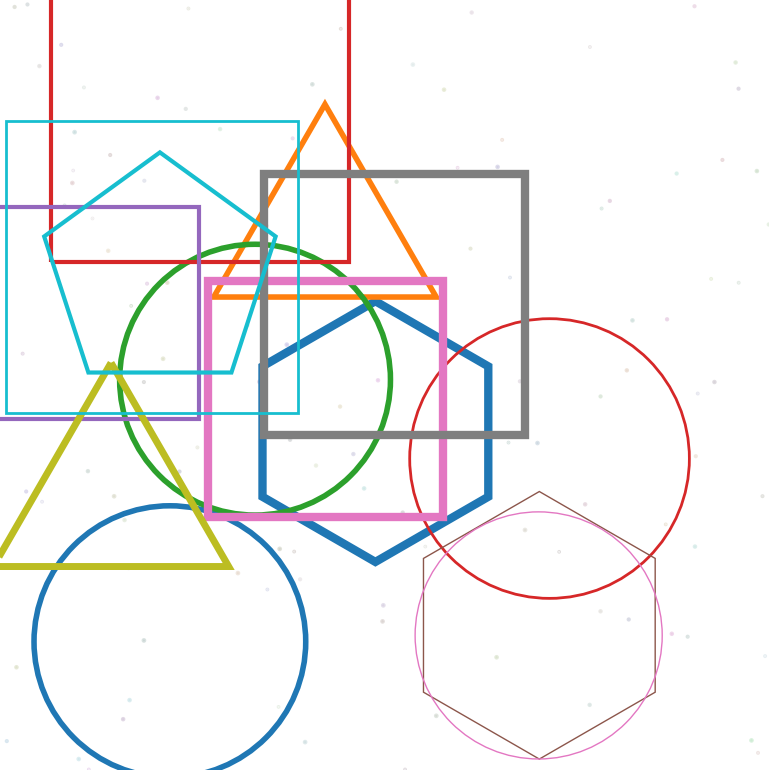[{"shape": "hexagon", "thickness": 3, "radius": 0.85, "center": [0.488, 0.44]}, {"shape": "circle", "thickness": 2, "radius": 0.88, "center": [0.221, 0.167]}, {"shape": "triangle", "thickness": 2, "radius": 0.83, "center": [0.422, 0.698]}, {"shape": "circle", "thickness": 2, "radius": 0.88, "center": [0.331, 0.507]}, {"shape": "circle", "thickness": 1, "radius": 0.91, "center": [0.714, 0.405]}, {"shape": "square", "thickness": 1.5, "radius": 0.97, "center": [0.26, 0.854]}, {"shape": "square", "thickness": 1.5, "radius": 0.69, "center": [0.121, 0.594]}, {"shape": "hexagon", "thickness": 0.5, "radius": 0.87, "center": [0.7, 0.188]}, {"shape": "square", "thickness": 3, "radius": 0.76, "center": [0.423, 0.482]}, {"shape": "circle", "thickness": 0.5, "radius": 0.8, "center": [0.7, 0.175]}, {"shape": "square", "thickness": 3, "radius": 0.85, "center": [0.513, 0.605]}, {"shape": "triangle", "thickness": 2.5, "radius": 0.88, "center": [0.144, 0.352]}, {"shape": "square", "thickness": 1, "radius": 0.95, "center": [0.197, 0.654]}, {"shape": "pentagon", "thickness": 1.5, "radius": 0.79, "center": [0.208, 0.644]}]